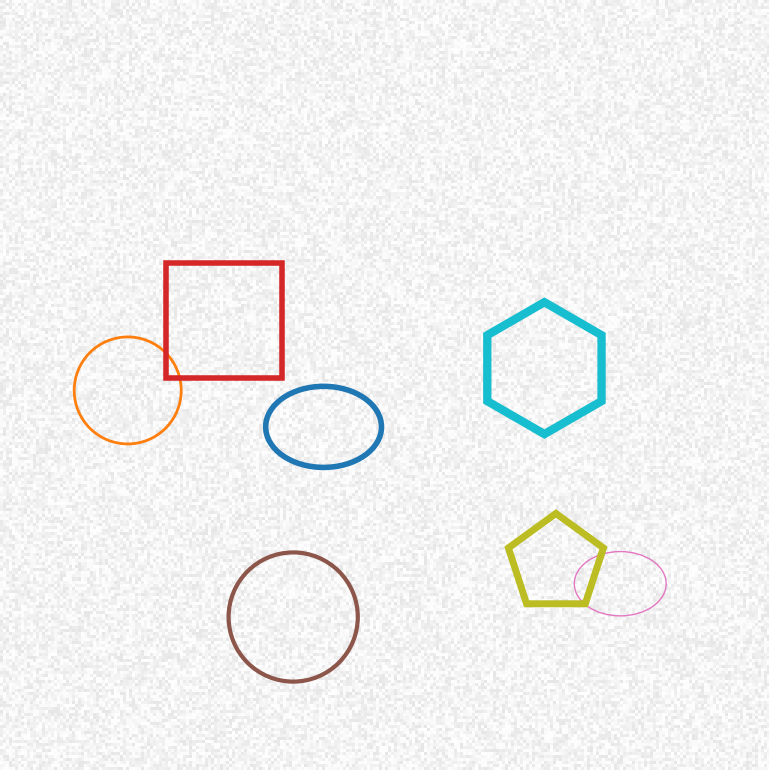[{"shape": "oval", "thickness": 2, "radius": 0.38, "center": [0.42, 0.446]}, {"shape": "circle", "thickness": 1, "radius": 0.35, "center": [0.166, 0.493]}, {"shape": "square", "thickness": 2, "radius": 0.38, "center": [0.291, 0.584]}, {"shape": "circle", "thickness": 1.5, "radius": 0.42, "center": [0.381, 0.199]}, {"shape": "oval", "thickness": 0.5, "radius": 0.3, "center": [0.806, 0.242]}, {"shape": "pentagon", "thickness": 2.5, "radius": 0.32, "center": [0.722, 0.268]}, {"shape": "hexagon", "thickness": 3, "radius": 0.43, "center": [0.707, 0.522]}]